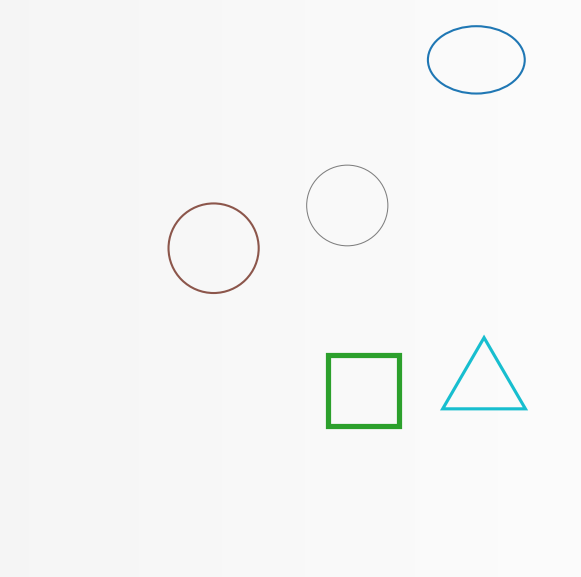[{"shape": "oval", "thickness": 1, "radius": 0.42, "center": [0.819, 0.895]}, {"shape": "square", "thickness": 2.5, "radius": 0.31, "center": [0.625, 0.323]}, {"shape": "circle", "thickness": 1, "radius": 0.39, "center": [0.367, 0.569]}, {"shape": "circle", "thickness": 0.5, "radius": 0.35, "center": [0.597, 0.643]}, {"shape": "triangle", "thickness": 1.5, "radius": 0.41, "center": [0.833, 0.332]}]